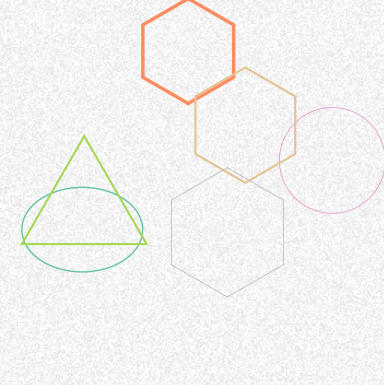[{"shape": "oval", "thickness": 1, "radius": 0.78, "center": [0.214, 0.404]}, {"shape": "hexagon", "thickness": 2.5, "radius": 0.68, "center": [0.489, 0.867]}, {"shape": "circle", "thickness": 0.5, "radius": 0.69, "center": [0.863, 0.583]}, {"shape": "triangle", "thickness": 1.5, "radius": 0.94, "center": [0.219, 0.46]}, {"shape": "hexagon", "thickness": 1.5, "radius": 0.75, "center": [0.637, 0.675]}, {"shape": "hexagon", "thickness": 0.5, "radius": 0.84, "center": [0.59, 0.396]}]